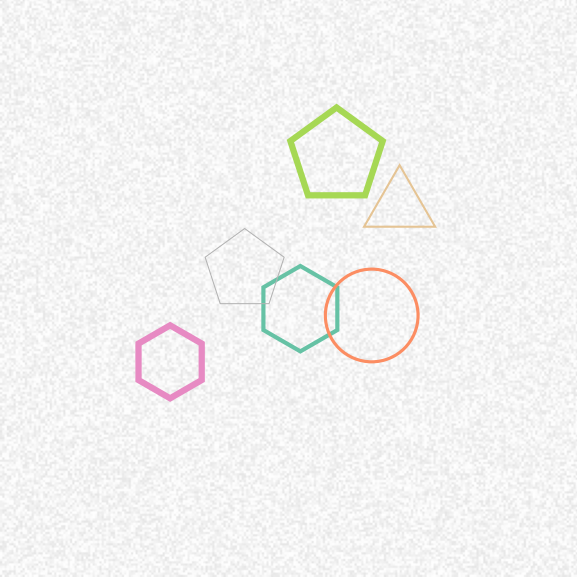[{"shape": "hexagon", "thickness": 2, "radius": 0.37, "center": [0.52, 0.465]}, {"shape": "circle", "thickness": 1.5, "radius": 0.4, "center": [0.644, 0.453]}, {"shape": "hexagon", "thickness": 3, "radius": 0.32, "center": [0.295, 0.373]}, {"shape": "pentagon", "thickness": 3, "radius": 0.42, "center": [0.583, 0.729]}, {"shape": "triangle", "thickness": 1, "radius": 0.36, "center": [0.692, 0.642]}, {"shape": "pentagon", "thickness": 0.5, "radius": 0.36, "center": [0.424, 0.531]}]